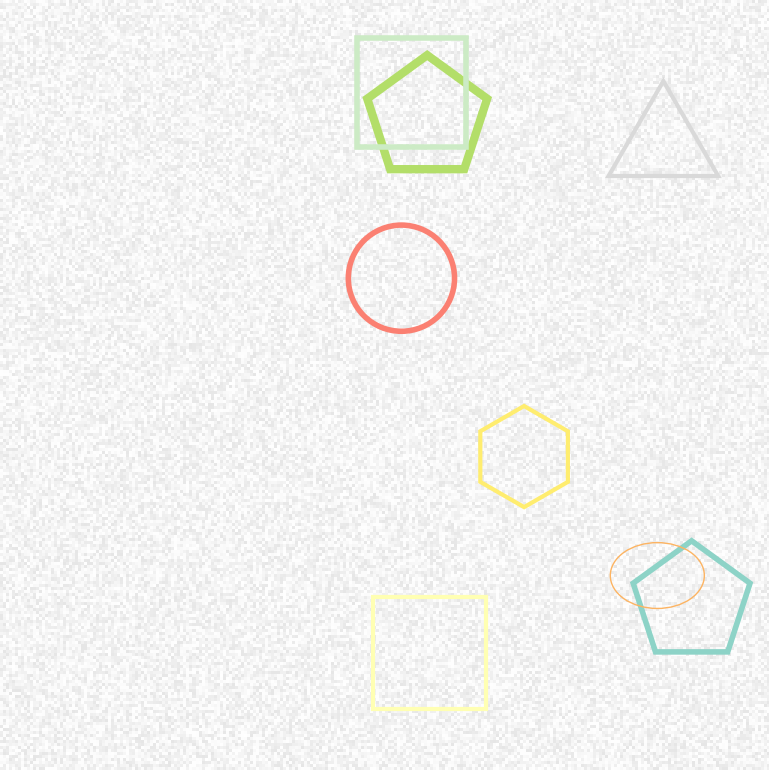[{"shape": "pentagon", "thickness": 2, "radius": 0.4, "center": [0.898, 0.218]}, {"shape": "square", "thickness": 1.5, "radius": 0.37, "center": [0.558, 0.152]}, {"shape": "circle", "thickness": 2, "radius": 0.34, "center": [0.521, 0.639]}, {"shape": "oval", "thickness": 0.5, "radius": 0.31, "center": [0.854, 0.253]}, {"shape": "pentagon", "thickness": 3, "radius": 0.41, "center": [0.555, 0.847]}, {"shape": "triangle", "thickness": 1.5, "radius": 0.41, "center": [0.862, 0.813]}, {"shape": "square", "thickness": 2, "radius": 0.35, "center": [0.535, 0.88]}, {"shape": "hexagon", "thickness": 1.5, "radius": 0.33, "center": [0.681, 0.407]}]